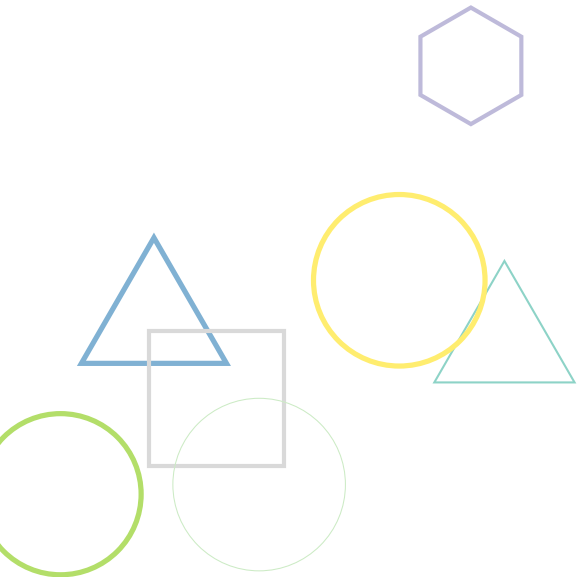[{"shape": "triangle", "thickness": 1, "radius": 0.7, "center": [0.873, 0.407]}, {"shape": "hexagon", "thickness": 2, "radius": 0.5, "center": [0.815, 0.885]}, {"shape": "triangle", "thickness": 2.5, "radius": 0.73, "center": [0.267, 0.442]}, {"shape": "circle", "thickness": 2.5, "radius": 0.7, "center": [0.105, 0.143]}, {"shape": "square", "thickness": 2, "radius": 0.58, "center": [0.375, 0.309]}, {"shape": "circle", "thickness": 0.5, "radius": 0.75, "center": [0.449, 0.16]}, {"shape": "circle", "thickness": 2.5, "radius": 0.74, "center": [0.691, 0.514]}]